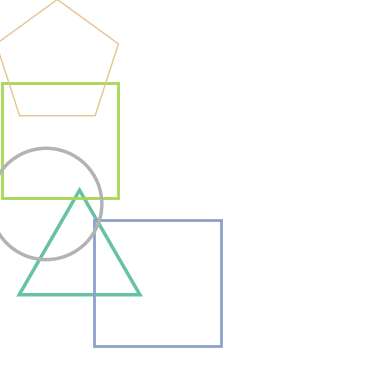[{"shape": "triangle", "thickness": 2.5, "radius": 0.9, "center": [0.207, 0.325]}, {"shape": "square", "thickness": 2, "radius": 0.82, "center": [0.409, 0.265]}, {"shape": "square", "thickness": 2, "radius": 0.75, "center": [0.156, 0.636]}, {"shape": "pentagon", "thickness": 1, "radius": 0.83, "center": [0.149, 0.834]}, {"shape": "circle", "thickness": 2.5, "radius": 0.72, "center": [0.12, 0.47]}]